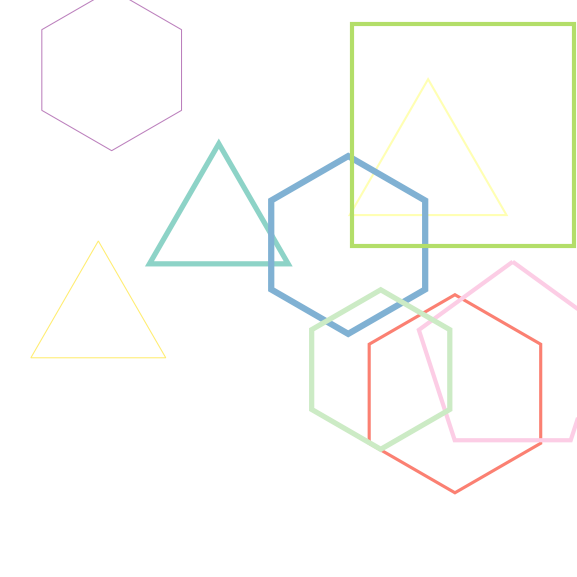[{"shape": "triangle", "thickness": 2.5, "radius": 0.69, "center": [0.379, 0.612]}, {"shape": "triangle", "thickness": 1, "radius": 0.78, "center": [0.741, 0.705]}, {"shape": "hexagon", "thickness": 1.5, "radius": 0.86, "center": [0.788, 0.317]}, {"shape": "hexagon", "thickness": 3, "radius": 0.77, "center": [0.603, 0.575]}, {"shape": "square", "thickness": 2, "radius": 0.96, "center": [0.802, 0.765]}, {"shape": "pentagon", "thickness": 2, "radius": 0.85, "center": [0.888, 0.375]}, {"shape": "hexagon", "thickness": 0.5, "radius": 0.7, "center": [0.193, 0.878]}, {"shape": "hexagon", "thickness": 2.5, "radius": 0.69, "center": [0.659, 0.359]}, {"shape": "triangle", "thickness": 0.5, "radius": 0.67, "center": [0.17, 0.447]}]